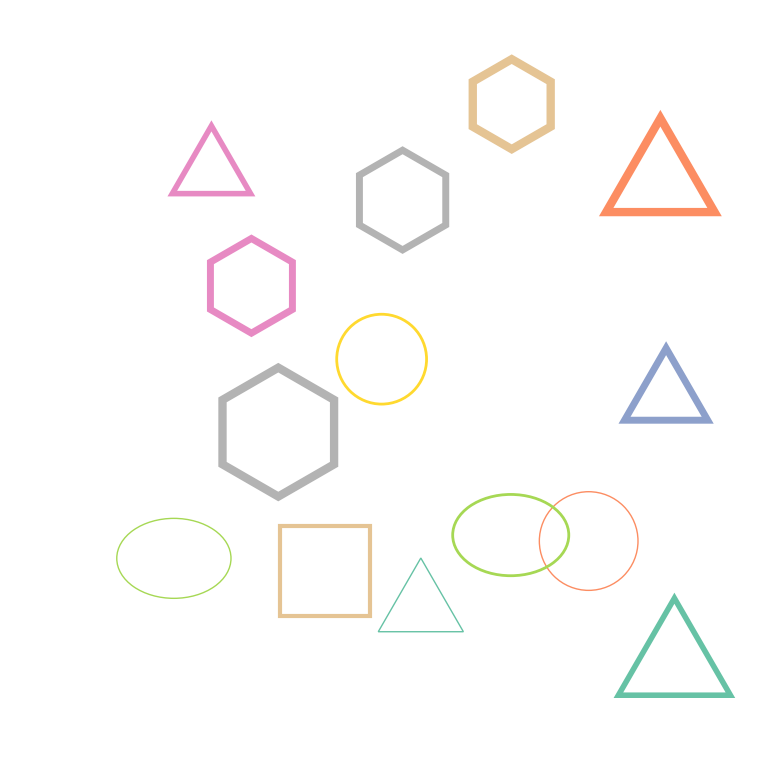[{"shape": "triangle", "thickness": 0.5, "radius": 0.32, "center": [0.547, 0.211]}, {"shape": "triangle", "thickness": 2, "radius": 0.42, "center": [0.876, 0.139]}, {"shape": "triangle", "thickness": 3, "radius": 0.41, "center": [0.858, 0.765]}, {"shape": "circle", "thickness": 0.5, "radius": 0.32, "center": [0.765, 0.297]}, {"shape": "triangle", "thickness": 2.5, "radius": 0.31, "center": [0.865, 0.485]}, {"shape": "triangle", "thickness": 2, "radius": 0.29, "center": [0.275, 0.778]}, {"shape": "hexagon", "thickness": 2.5, "radius": 0.31, "center": [0.327, 0.629]}, {"shape": "oval", "thickness": 1, "radius": 0.38, "center": [0.663, 0.305]}, {"shape": "oval", "thickness": 0.5, "radius": 0.37, "center": [0.226, 0.275]}, {"shape": "circle", "thickness": 1, "radius": 0.29, "center": [0.496, 0.534]}, {"shape": "square", "thickness": 1.5, "radius": 0.29, "center": [0.422, 0.258]}, {"shape": "hexagon", "thickness": 3, "radius": 0.29, "center": [0.665, 0.865]}, {"shape": "hexagon", "thickness": 2.5, "radius": 0.32, "center": [0.523, 0.74]}, {"shape": "hexagon", "thickness": 3, "radius": 0.42, "center": [0.361, 0.439]}]